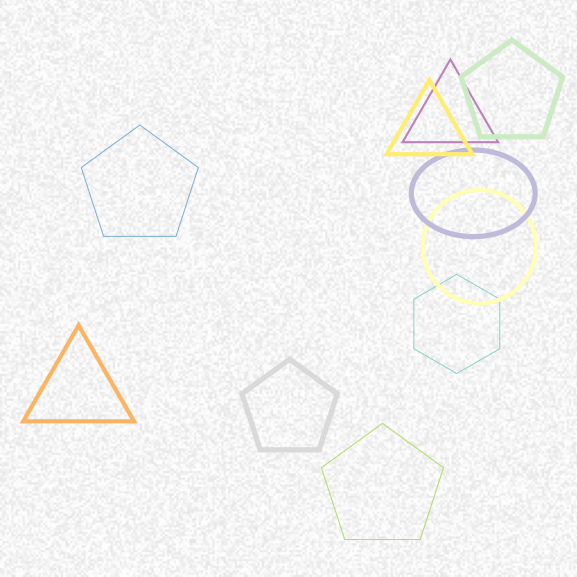[{"shape": "hexagon", "thickness": 0.5, "radius": 0.43, "center": [0.791, 0.438]}, {"shape": "circle", "thickness": 2, "radius": 0.49, "center": [0.83, 0.572]}, {"shape": "oval", "thickness": 2.5, "radius": 0.54, "center": [0.819, 0.664]}, {"shape": "pentagon", "thickness": 0.5, "radius": 0.53, "center": [0.242, 0.676]}, {"shape": "triangle", "thickness": 2, "radius": 0.55, "center": [0.136, 0.325]}, {"shape": "pentagon", "thickness": 0.5, "radius": 0.56, "center": [0.662, 0.155]}, {"shape": "pentagon", "thickness": 2.5, "radius": 0.43, "center": [0.501, 0.29]}, {"shape": "triangle", "thickness": 1, "radius": 0.48, "center": [0.78, 0.801]}, {"shape": "pentagon", "thickness": 2.5, "radius": 0.46, "center": [0.886, 0.837]}, {"shape": "triangle", "thickness": 2, "radius": 0.43, "center": [0.744, 0.775]}]